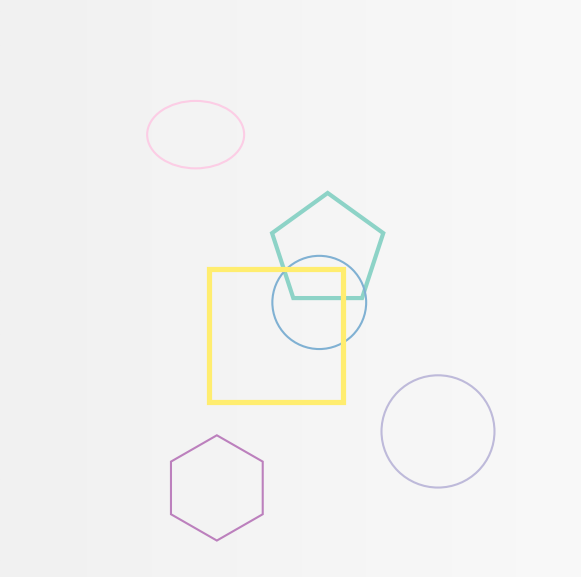[{"shape": "pentagon", "thickness": 2, "radius": 0.5, "center": [0.564, 0.564]}, {"shape": "circle", "thickness": 1, "radius": 0.49, "center": [0.754, 0.252]}, {"shape": "circle", "thickness": 1, "radius": 0.4, "center": [0.549, 0.475]}, {"shape": "oval", "thickness": 1, "radius": 0.42, "center": [0.337, 0.766]}, {"shape": "hexagon", "thickness": 1, "radius": 0.46, "center": [0.373, 0.154]}, {"shape": "square", "thickness": 2.5, "radius": 0.58, "center": [0.476, 0.419]}]